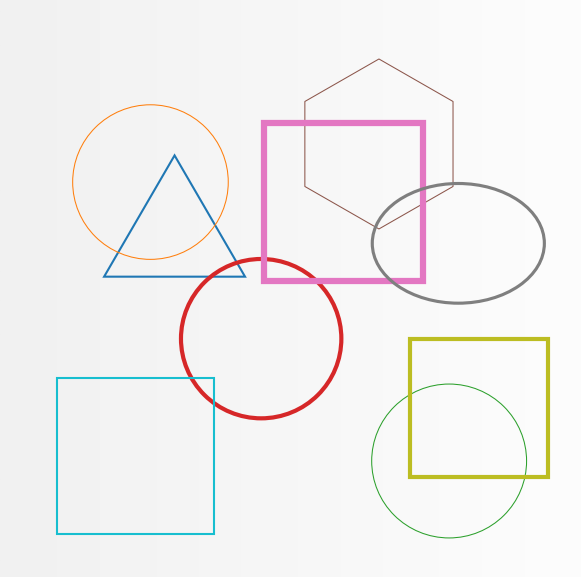[{"shape": "triangle", "thickness": 1, "radius": 0.7, "center": [0.3, 0.59]}, {"shape": "circle", "thickness": 0.5, "radius": 0.67, "center": [0.259, 0.684]}, {"shape": "circle", "thickness": 0.5, "radius": 0.67, "center": [0.773, 0.201]}, {"shape": "circle", "thickness": 2, "radius": 0.69, "center": [0.449, 0.413]}, {"shape": "hexagon", "thickness": 0.5, "radius": 0.74, "center": [0.652, 0.75]}, {"shape": "square", "thickness": 3, "radius": 0.68, "center": [0.59, 0.649]}, {"shape": "oval", "thickness": 1.5, "radius": 0.74, "center": [0.788, 0.578]}, {"shape": "square", "thickness": 2, "radius": 0.6, "center": [0.824, 0.292]}, {"shape": "square", "thickness": 1, "radius": 0.67, "center": [0.233, 0.21]}]